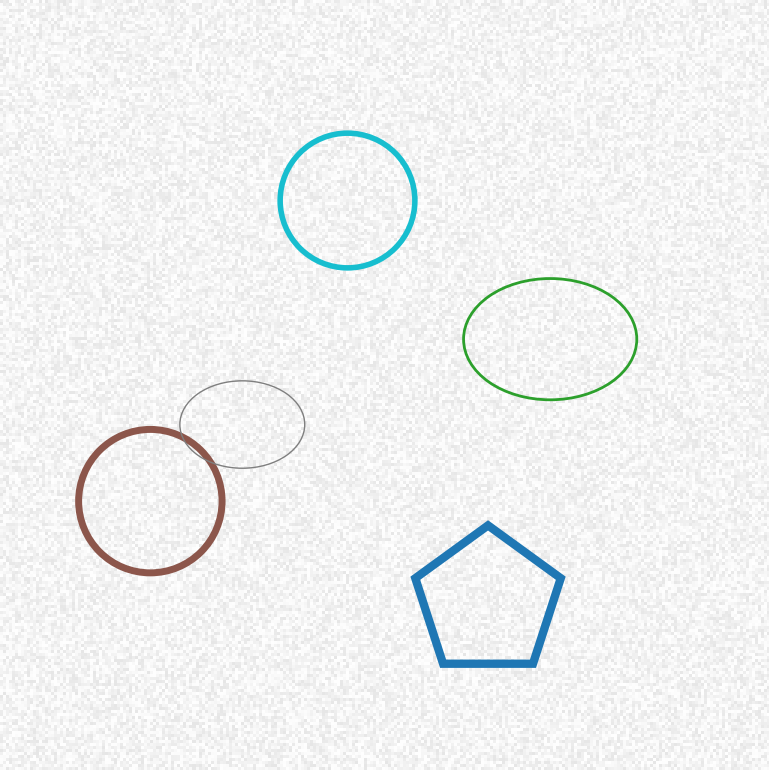[{"shape": "pentagon", "thickness": 3, "radius": 0.5, "center": [0.634, 0.218]}, {"shape": "oval", "thickness": 1, "radius": 0.56, "center": [0.715, 0.56]}, {"shape": "circle", "thickness": 2.5, "radius": 0.47, "center": [0.195, 0.349]}, {"shape": "oval", "thickness": 0.5, "radius": 0.41, "center": [0.315, 0.449]}, {"shape": "circle", "thickness": 2, "radius": 0.44, "center": [0.451, 0.74]}]